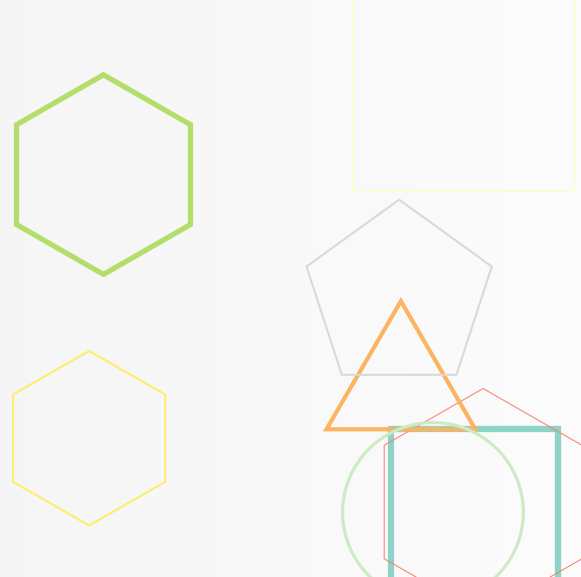[{"shape": "square", "thickness": 3, "radius": 0.72, "center": [0.816, 0.112]}, {"shape": "square", "thickness": 0.5, "radius": 0.95, "center": [0.797, 0.858]}, {"shape": "hexagon", "thickness": 0.5, "radius": 0.98, "center": [0.831, 0.13]}, {"shape": "triangle", "thickness": 2, "radius": 0.74, "center": [0.69, 0.33]}, {"shape": "hexagon", "thickness": 2.5, "radius": 0.86, "center": [0.178, 0.697]}, {"shape": "pentagon", "thickness": 1, "radius": 0.84, "center": [0.687, 0.486]}, {"shape": "circle", "thickness": 1.5, "radius": 0.78, "center": [0.745, 0.112]}, {"shape": "hexagon", "thickness": 1, "radius": 0.76, "center": [0.153, 0.24]}]